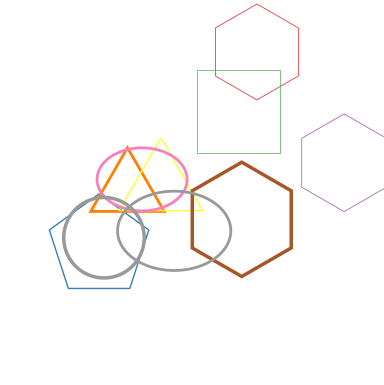[{"shape": "hexagon", "thickness": 0.5, "radius": 0.62, "center": [0.667, 0.865]}, {"shape": "pentagon", "thickness": 1, "radius": 0.68, "center": [0.257, 0.361]}, {"shape": "square", "thickness": 0.5, "radius": 0.54, "center": [0.618, 0.71]}, {"shape": "hexagon", "thickness": 0.5, "radius": 0.63, "center": [0.894, 0.577]}, {"shape": "triangle", "thickness": 2, "radius": 0.55, "center": [0.331, 0.506]}, {"shape": "triangle", "thickness": 1, "radius": 0.63, "center": [0.418, 0.516]}, {"shape": "hexagon", "thickness": 2.5, "radius": 0.74, "center": [0.628, 0.43]}, {"shape": "oval", "thickness": 2, "radius": 0.58, "center": [0.369, 0.534]}, {"shape": "oval", "thickness": 2, "radius": 0.74, "center": [0.452, 0.4]}, {"shape": "circle", "thickness": 2.5, "radius": 0.52, "center": [0.27, 0.383]}]